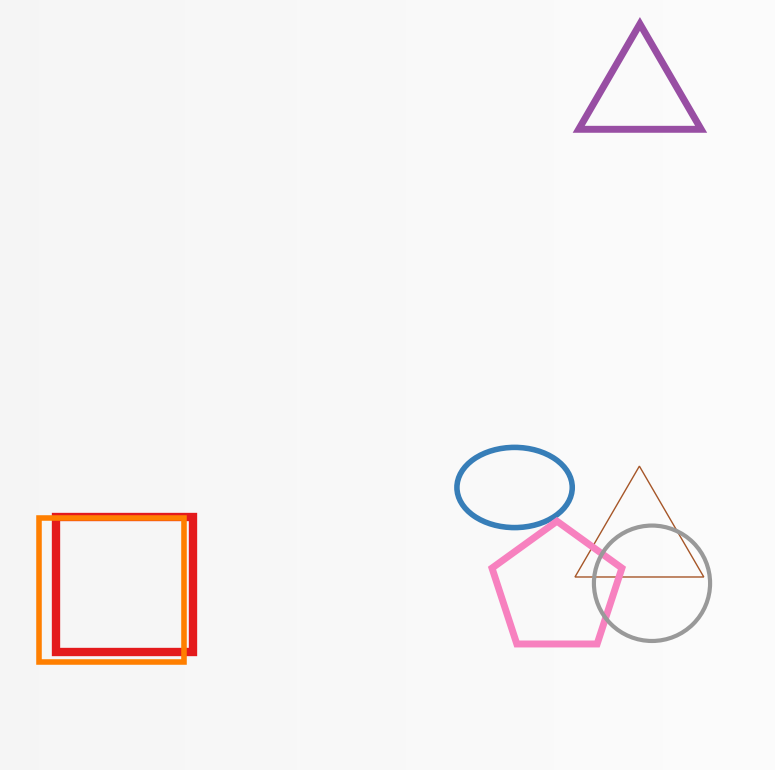[{"shape": "square", "thickness": 3, "radius": 0.44, "center": [0.161, 0.241]}, {"shape": "oval", "thickness": 2, "radius": 0.37, "center": [0.664, 0.367]}, {"shape": "triangle", "thickness": 2.5, "radius": 0.46, "center": [0.826, 0.878]}, {"shape": "square", "thickness": 2, "radius": 0.47, "center": [0.144, 0.233]}, {"shape": "triangle", "thickness": 0.5, "radius": 0.48, "center": [0.825, 0.299]}, {"shape": "pentagon", "thickness": 2.5, "radius": 0.44, "center": [0.719, 0.235]}, {"shape": "circle", "thickness": 1.5, "radius": 0.37, "center": [0.841, 0.243]}]